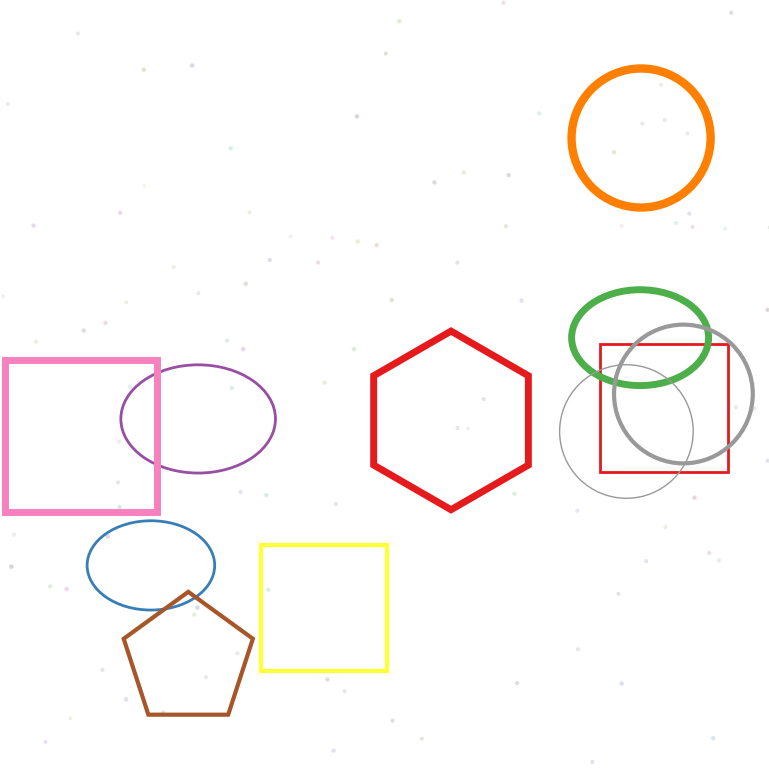[{"shape": "hexagon", "thickness": 2.5, "radius": 0.58, "center": [0.586, 0.454]}, {"shape": "square", "thickness": 1, "radius": 0.42, "center": [0.862, 0.47]}, {"shape": "oval", "thickness": 1, "radius": 0.41, "center": [0.196, 0.266]}, {"shape": "oval", "thickness": 2.5, "radius": 0.44, "center": [0.831, 0.562]}, {"shape": "oval", "thickness": 1, "radius": 0.5, "center": [0.257, 0.456]}, {"shape": "circle", "thickness": 3, "radius": 0.45, "center": [0.833, 0.821]}, {"shape": "square", "thickness": 1.5, "radius": 0.41, "center": [0.42, 0.21]}, {"shape": "pentagon", "thickness": 1.5, "radius": 0.44, "center": [0.245, 0.143]}, {"shape": "square", "thickness": 2.5, "radius": 0.49, "center": [0.105, 0.434]}, {"shape": "circle", "thickness": 1.5, "radius": 0.45, "center": [0.888, 0.488]}, {"shape": "circle", "thickness": 0.5, "radius": 0.43, "center": [0.814, 0.44]}]